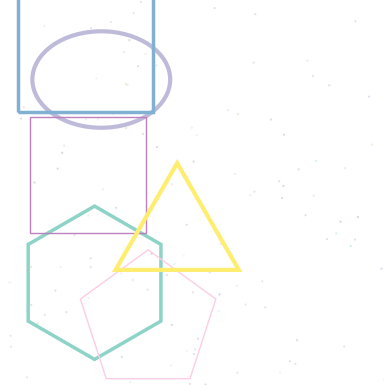[{"shape": "hexagon", "thickness": 2.5, "radius": 1.0, "center": [0.246, 0.266]}, {"shape": "oval", "thickness": 3, "radius": 0.89, "center": [0.263, 0.793]}, {"shape": "square", "thickness": 2.5, "radius": 0.87, "center": [0.222, 0.882]}, {"shape": "pentagon", "thickness": 1, "radius": 0.93, "center": [0.385, 0.166]}, {"shape": "square", "thickness": 1, "radius": 0.76, "center": [0.228, 0.545]}, {"shape": "triangle", "thickness": 3, "radius": 0.92, "center": [0.46, 0.391]}]